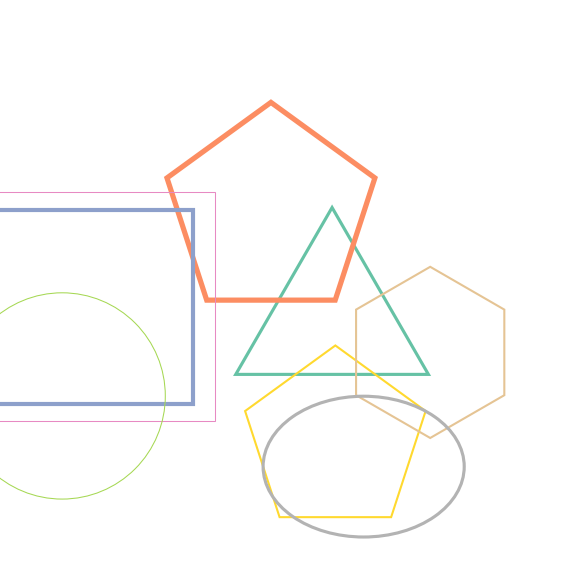[{"shape": "triangle", "thickness": 1.5, "radius": 0.96, "center": [0.575, 0.447]}, {"shape": "pentagon", "thickness": 2.5, "radius": 0.95, "center": [0.469, 0.633]}, {"shape": "square", "thickness": 2, "radius": 0.84, "center": [0.166, 0.468]}, {"shape": "square", "thickness": 0.5, "radius": 0.99, "center": [0.175, 0.468]}, {"shape": "circle", "thickness": 0.5, "radius": 0.89, "center": [0.108, 0.314]}, {"shape": "pentagon", "thickness": 1, "radius": 0.82, "center": [0.581, 0.237]}, {"shape": "hexagon", "thickness": 1, "radius": 0.74, "center": [0.745, 0.389]}, {"shape": "oval", "thickness": 1.5, "radius": 0.87, "center": [0.63, 0.191]}]